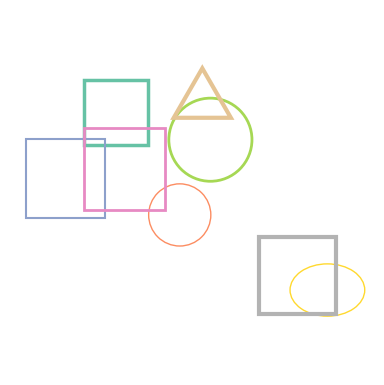[{"shape": "square", "thickness": 2.5, "radius": 0.42, "center": [0.301, 0.707]}, {"shape": "circle", "thickness": 1, "radius": 0.4, "center": [0.467, 0.442]}, {"shape": "square", "thickness": 1.5, "radius": 0.51, "center": [0.17, 0.536]}, {"shape": "square", "thickness": 2, "radius": 0.53, "center": [0.324, 0.561]}, {"shape": "circle", "thickness": 2, "radius": 0.54, "center": [0.547, 0.637]}, {"shape": "oval", "thickness": 1, "radius": 0.49, "center": [0.85, 0.247]}, {"shape": "triangle", "thickness": 3, "radius": 0.43, "center": [0.525, 0.737]}, {"shape": "square", "thickness": 3, "radius": 0.5, "center": [0.773, 0.285]}]